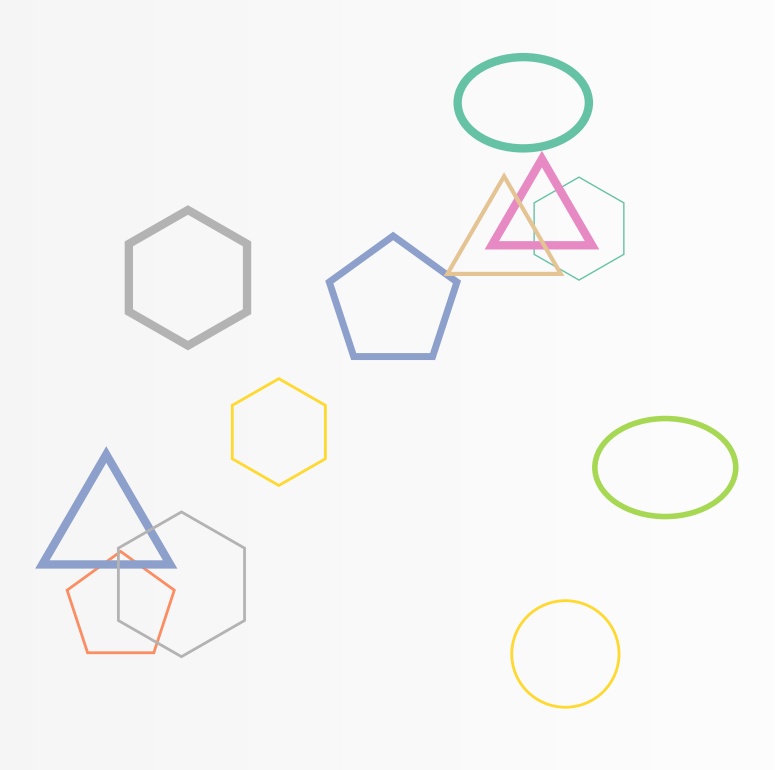[{"shape": "oval", "thickness": 3, "radius": 0.42, "center": [0.675, 0.867]}, {"shape": "hexagon", "thickness": 0.5, "radius": 0.33, "center": [0.747, 0.703]}, {"shape": "pentagon", "thickness": 1, "radius": 0.36, "center": [0.156, 0.211]}, {"shape": "triangle", "thickness": 3, "radius": 0.48, "center": [0.137, 0.315]}, {"shape": "pentagon", "thickness": 2.5, "radius": 0.43, "center": [0.507, 0.607]}, {"shape": "triangle", "thickness": 3, "radius": 0.37, "center": [0.699, 0.719]}, {"shape": "oval", "thickness": 2, "radius": 0.45, "center": [0.858, 0.393]}, {"shape": "circle", "thickness": 1, "radius": 0.35, "center": [0.73, 0.151]}, {"shape": "hexagon", "thickness": 1, "radius": 0.35, "center": [0.36, 0.439]}, {"shape": "triangle", "thickness": 1.5, "radius": 0.42, "center": [0.65, 0.687]}, {"shape": "hexagon", "thickness": 1, "radius": 0.47, "center": [0.234, 0.241]}, {"shape": "hexagon", "thickness": 3, "radius": 0.44, "center": [0.243, 0.639]}]